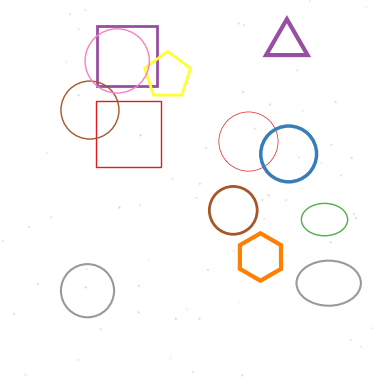[{"shape": "circle", "thickness": 0.5, "radius": 0.38, "center": [0.645, 0.632]}, {"shape": "square", "thickness": 1, "radius": 0.42, "center": [0.334, 0.652]}, {"shape": "circle", "thickness": 2.5, "radius": 0.36, "center": [0.75, 0.6]}, {"shape": "oval", "thickness": 1, "radius": 0.3, "center": [0.843, 0.43]}, {"shape": "triangle", "thickness": 3, "radius": 0.31, "center": [0.745, 0.888]}, {"shape": "square", "thickness": 2, "radius": 0.39, "center": [0.33, 0.854]}, {"shape": "hexagon", "thickness": 3, "radius": 0.31, "center": [0.676, 0.332]}, {"shape": "pentagon", "thickness": 2, "radius": 0.31, "center": [0.435, 0.804]}, {"shape": "circle", "thickness": 2, "radius": 0.31, "center": [0.606, 0.454]}, {"shape": "circle", "thickness": 1, "radius": 0.38, "center": [0.234, 0.714]}, {"shape": "circle", "thickness": 1, "radius": 0.42, "center": [0.304, 0.842]}, {"shape": "circle", "thickness": 1.5, "radius": 0.35, "center": [0.227, 0.245]}, {"shape": "oval", "thickness": 1.5, "radius": 0.42, "center": [0.854, 0.264]}]